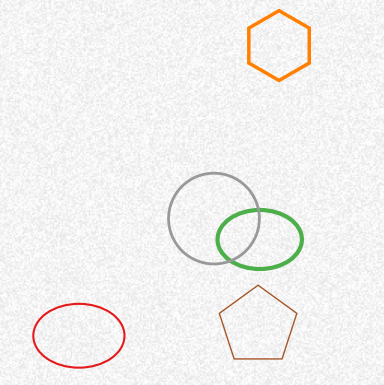[{"shape": "oval", "thickness": 1.5, "radius": 0.59, "center": [0.205, 0.128]}, {"shape": "oval", "thickness": 3, "radius": 0.55, "center": [0.675, 0.378]}, {"shape": "hexagon", "thickness": 2.5, "radius": 0.45, "center": [0.725, 0.882]}, {"shape": "pentagon", "thickness": 1, "radius": 0.53, "center": [0.67, 0.153]}, {"shape": "circle", "thickness": 2, "radius": 0.59, "center": [0.556, 0.432]}]